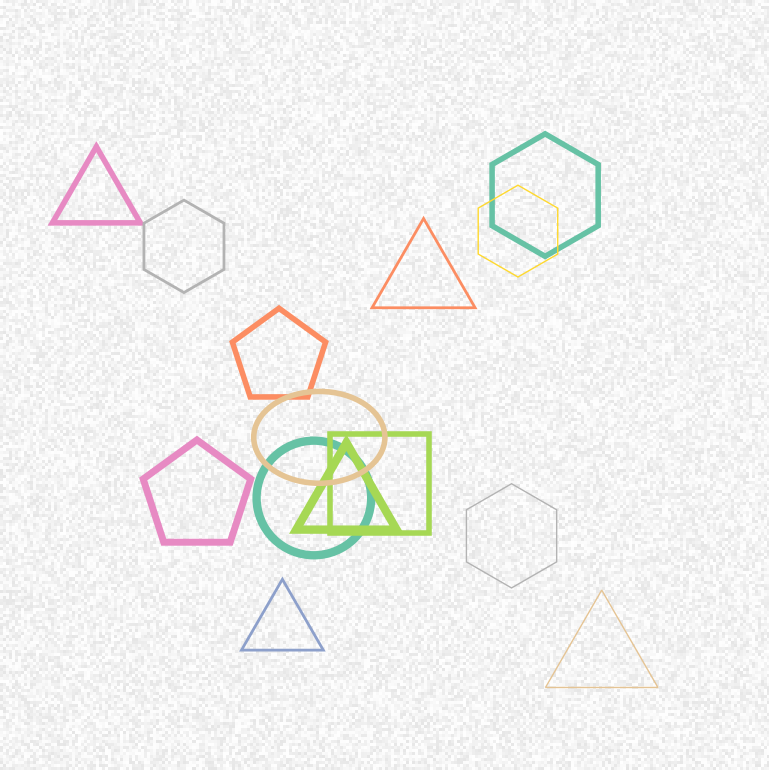[{"shape": "hexagon", "thickness": 2, "radius": 0.4, "center": [0.708, 0.747]}, {"shape": "circle", "thickness": 3, "radius": 0.37, "center": [0.408, 0.353]}, {"shape": "triangle", "thickness": 1, "radius": 0.39, "center": [0.55, 0.639]}, {"shape": "pentagon", "thickness": 2, "radius": 0.32, "center": [0.362, 0.536]}, {"shape": "triangle", "thickness": 1, "radius": 0.31, "center": [0.367, 0.186]}, {"shape": "triangle", "thickness": 2, "radius": 0.33, "center": [0.125, 0.744]}, {"shape": "pentagon", "thickness": 2.5, "radius": 0.37, "center": [0.256, 0.355]}, {"shape": "triangle", "thickness": 3, "radius": 0.38, "center": [0.45, 0.35]}, {"shape": "square", "thickness": 2, "radius": 0.32, "center": [0.492, 0.372]}, {"shape": "hexagon", "thickness": 0.5, "radius": 0.3, "center": [0.673, 0.7]}, {"shape": "triangle", "thickness": 0.5, "radius": 0.42, "center": [0.781, 0.149]}, {"shape": "oval", "thickness": 2, "radius": 0.43, "center": [0.415, 0.432]}, {"shape": "hexagon", "thickness": 0.5, "radius": 0.34, "center": [0.664, 0.304]}, {"shape": "hexagon", "thickness": 1, "radius": 0.3, "center": [0.239, 0.68]}]